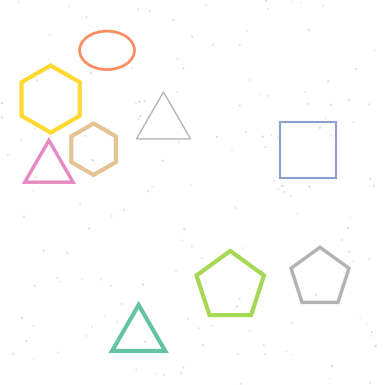[{"shape": "triangle", "thickness": 3, "radius": 0.4, "center": [0.36, 0.128]}, {"shape": "oval", "thickness": 2, "radius": 0.36, "center": [0.278, 0.869]}, {"shape": "square", "thickness": 1.5, "radius": 0.37, "center": [0.801, 0.61]}, {"shape": "triangle", "thickness": 2.5, "radius": 0.36, "center": [0.127, 0.563]}, {"shape": "pentagon", "thickness": 3, "radius": 0.46, "center": [0.598, 0.256]}, {"shape": "hexagon", "thickness": 3, "radius": 0.44, "center": [0.132, 0.743]}, {"shape": "hexagon", "thickness": 3, "radius": 0.33, "center": [0.243, 0.612]}, {"shape": "triangle", "thickness": 1, "radius": 0.41, "center": [0.425, 0.68]}, {"shape": "pentagon", "thickness": 2.5, "radius": 0.4, "center": [0.831, 0.279]}]